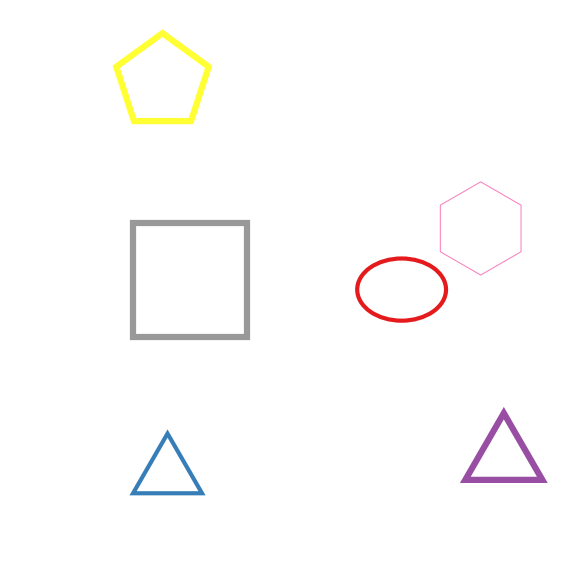[{"shape": "oval", "thickness": 2, "radius": 0.38, "center": [0.695, 0.498]}, {"shape": "triangle", "thickness": 2, "radius": 0.34, "center": [0.29, 0.179]}, {"shape": "triangle", "thickness": 3, "radius": 0.39, "center": [0.872, 0.207]}, {"shape": "pentagon", "thickness": 3, "radius": 0.42, "center": [0.281, 0.858]}, {"shape": "hexagon", "thickness": 0.5, "radius": 0.4, "center": [0.832, 0.604]}, {"shape": "square", "thickness": 3, "radius": 0.49, "center": [0.328, 0.515]}]